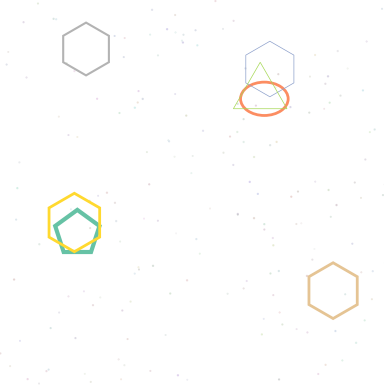[{"shape": "pentagon", "thickness": 3, "radius": 0.3, "center": [0.201, 0.394]}, {"shape": "oval", "thickness": 2, "radius": 0.31, "center": [0.687, 0.743]}, {"shape": "hexagon", "thickness": 0.5, "radius": 0.36, "center": [0.701, 0.821]}, {"shape": "triangle", "thickness": 0.5, "radius": 0.4, "center": [0.676, 0.758]}, {"shape": "hexagon", "thickness": 2, "radius": 0.38, "center": [0.193, 0.422]}, {"shape": "hexagon", "thickness": 2, "radius": 0.36, "center": [0.865, 0.245]}, {"shape": "hexagon", "thickness": 1.5, "radius": 0.34, "center": [0.223, 0.873]}]